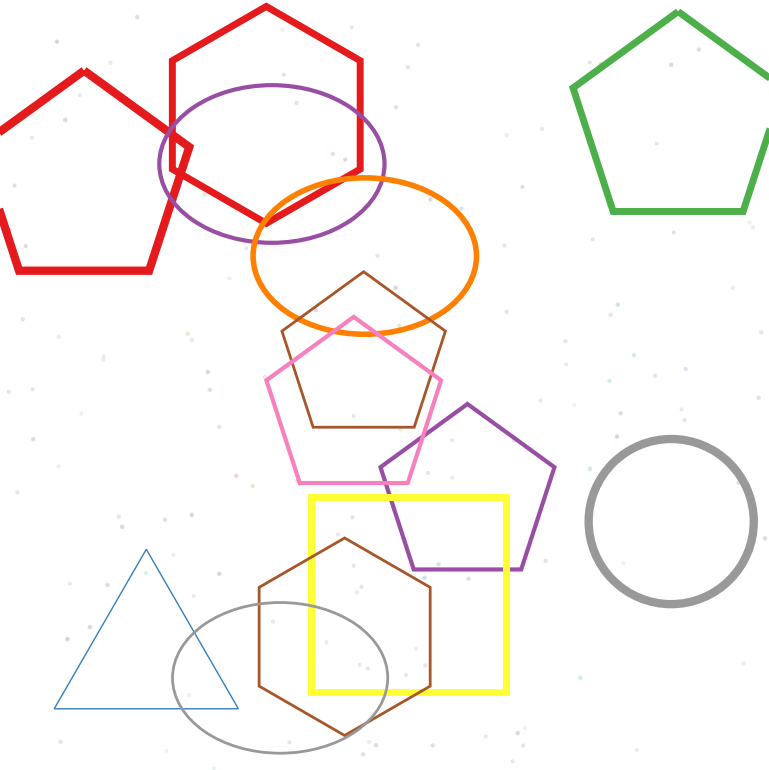[{"shape": "pentagon", "thickness": 3, "radius": 0.72, "center": [0.109, 0.765]}, {"shape": "hexagon", "thickness": 2.5, "radius": 0.7, "center": [0.346, 0.851]}, {"shape": "triangle", "thickness": 0.5, "radius": 0.69, "center": [0.19, 0.149]}, {"shape": "pentagon", "thickness": 2.5, "radius": 0.72, "center": [0.881, 0.841]}, {"shape": "pentagon", "thickness": 1.5, "radius": 0.59, "center": [0.607, 0.357]}, {"shape": "oval", "thickness": 1.5, "radius": 0.73, "center": [0.353, 0.787]}, {"shape": "oval", "thickness": 2, "radius": 0.73, "center": [0.474, 0.667]}, {"shape": "square", "thickness": 2.5, "radius": 0.63, "center": [0.531, 0.228]}, {"shape": "hexagon", "thickness": 1, "radius": 0.64, "center": [0.448, 0.173]}, {"shape": "pentagon", "thickness": 1, "radius": 0.56, "center": [0.472, 0.535]}, {"shape": "pentagon", "thickness": 1.5, "radius": 0.6, "center": [0.459, 0.469]}, {"shape": "oval", "thickness": 1, "radius": 0.7, "center": [0.364, 0.12]}, {"shape": "circle", "thickness": 3, "radius": 0.54, "center": [0.872, 0.323]}]